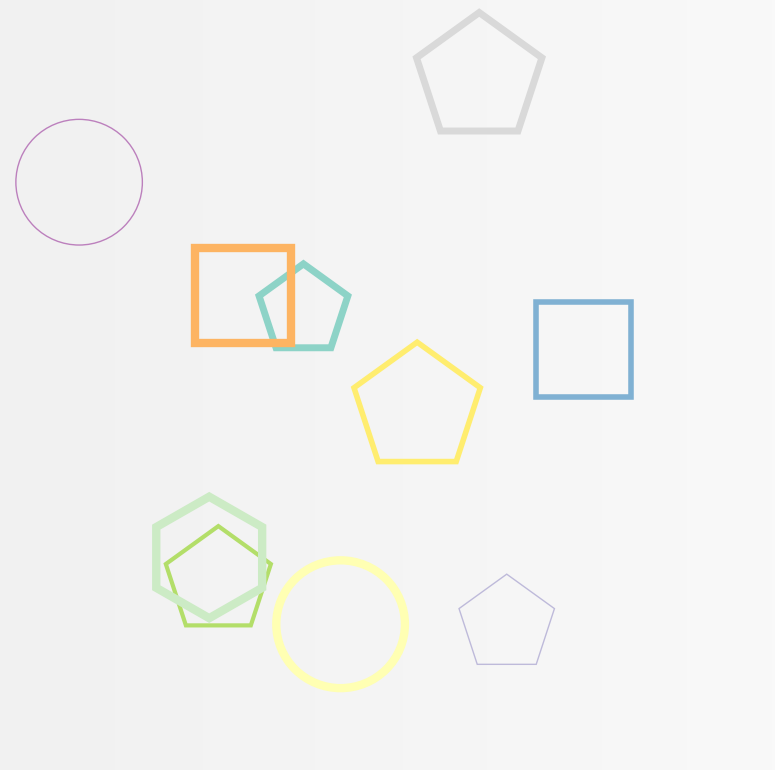[{"shape": "pentagon", "thickness": 2.5, "radius": 0.3, "center": [0.392, 0.597]}, {"shape": "circle", "thickness": 3, "radius": 0.41, "center": [0.439, 0.189]}, {"shape": "pentagon", "thickness": 0.5, "radius": 0.32, "center": [0.654, 0.19]}, {"shape": "square", "thickness": 2, "radius": 0.31, "center": [0.753, 0.546]}, {"shape": "square", "thickness": 3, "radius": 0.31, "center": [0.314, 0.616]}, {"shape": "pentagon", "thickness": 1.5, "radius": 0.36, "center": [0.282, 0.245]}, {"shape": "pentagon", "thickness": 2.5, "radius": 0.43, "center": [0.618, 0.899]}, {"shape": "circle", "thickness": 0.5, "radius": 0.41, "center": [0.102, 0.763]}, {"shape": "hexagon", "thickness": 3, "radius": 0.39, "center": [0.27, 0.276]}, {"shape": "pentagon", "thickness": 2, "radius": 0.43, "center": [0.538, 0.47]}]